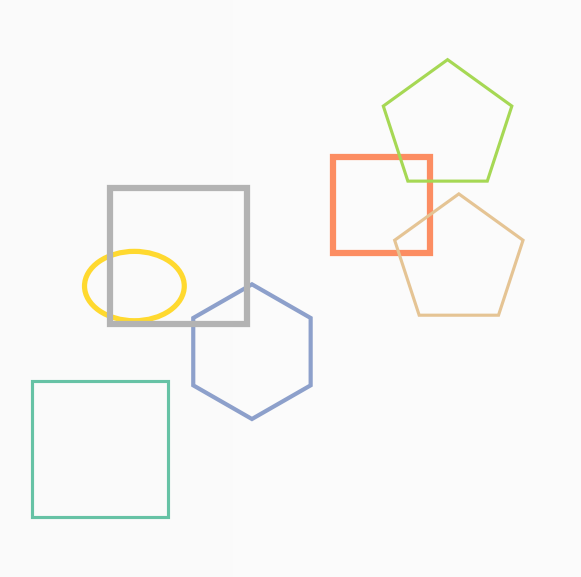[{"shape": "square", "thickness": 1.5, "radius": 0.59, "center": [0.172, 0.222]}, {"shape": "square", "thickness": 3, "radius": 0.42, "center": [0.656, 0.645]}, {"shape": "hexagon", "thickness": 2, "radius": 0.58, "center": [0.433, 0.39]}, {"shape": "pentagon", "thickness": 1.5, "radius": 0.58, "center": [0.77, 0.78]}, {"shape": "oval", "thickness": 2.5, "radius": 0.43, "center": [0.231, 0.504]}, {"shape": "pentagon", "thickness": 1.5, "radius": 0.58, "center": [0.789, 0.547]}, {"shape": "square", "thickness": 3, "radius": 0.59, "center": [0.308, 0.555]}]